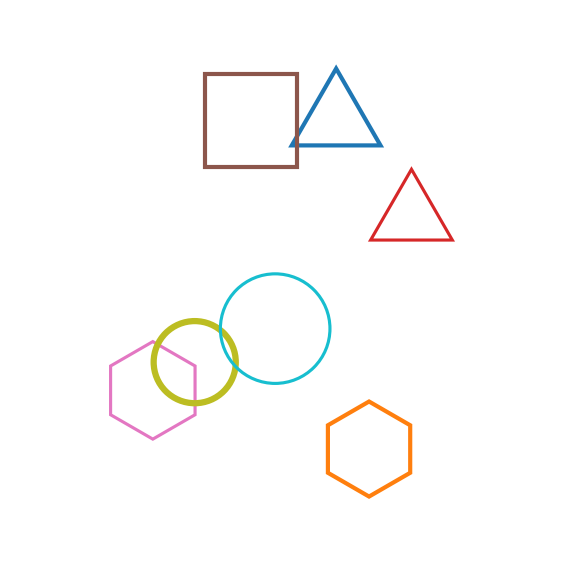[{"shape": "triangle", "thickness": 2, "radius": 0.44, "center": [0.582, 0.792]}, {"shape": "hexagon", "thickness": 2, "radius": 0.41, "center": [0.639, 0.222]}, {"shape": "triangle", "thickness": 1.5, "radius": 0.41, "center": [0.713, 0.624]}, {"shape": "square", "thickness": 2, "radius": 0.4, "center": [0.435, 0.791]}, {"shape": "hexagon", "thickness": 1.5, "radius": 0.42, "center": [0.265, 0.323]}, {"shape": "circle", "thickness": 3, "radius": 0.36, "center": [0.337, 0.372]}, {"shape": "circle", "thickness": 1.5, "radius": 0.47, "center": [0.476, 0.43]}]